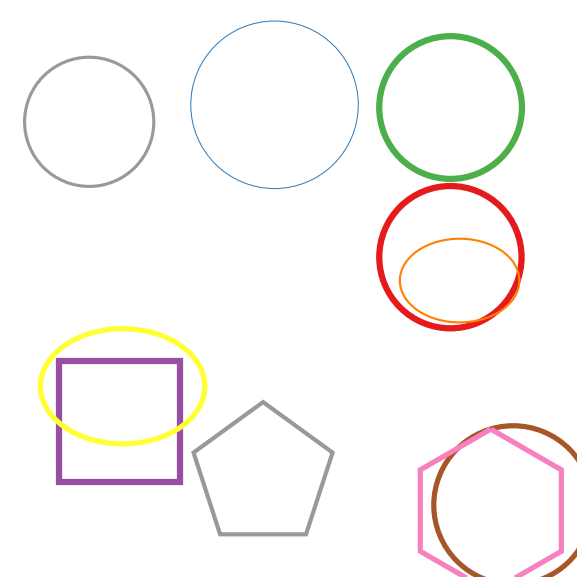[{"shape": "circle", "thickness": 3, "radius": 0.62, "center": [0.78, 0.554]}, {"shape": "circle", "thickness": 0.5, "radius": 0.73, "center": [0.475, 0.818]}, {"shape": "circle", "thickness": 3, "radius": 0.62, "center": [0.78, 0.813]}, {"shape": "square", "thickness": 3, "radius": 0.52, "center": [0.206, 0.269]}, {"shape": "oval", "thickness": 1, "radius": 0.52, "center": [0.796, 0.513]}, {"shape": "oval", "thickness": 2.5, "radius": 0.71, "center": [0.212, 0.33]}, {"shape": "circle", "thickness": 2.5, "radius": 0.69, "center": [0.889, 0.124]}, {"shape": "hexagon", "thickness": 2.5, "radius": 0.71, "center": [0.85, 0.115]}, {"shape": "circle", "thickness": 1.5, "radius": 0.56, "center": [0.154, 0.788]}, {"shape": "pentagon", "thickness": 2, "radius": 0.63, "center": [0.456, 0.176]}]